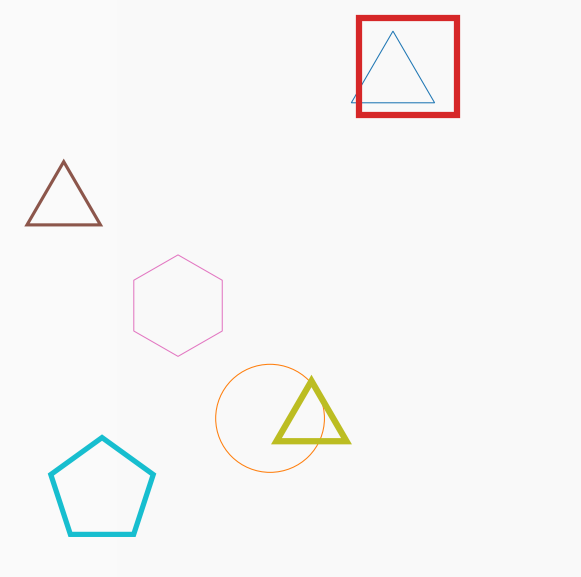[{"shape": "triangle", "thickness": 0.5, "radius": 0.41, "center": [0.676, 0.863]}, {"shape": "circle", "thickness": 0.5, "radius": 0.47, "center": [0.465, 0.275]}, {"shape": "square", "thickness": 3, "radius": 0.42, "center": [0.702, 0.883]}, {"shape": "triangle", "thickness": 1.5, "radius": 0.36, "center": [0.11, 0.646]}, {"shape": "hexagon", "thickness": 0.5, "radius": 0.44, "center": [0.306, 0.47]}, {"shape": "triangle", "thickness": 3, "radius": 0.35, "center": [0.536, 0.27]}, {"shape": "pentagon", "thickness": 2.5, "radius": 0.46, "center": [0.176, 0.149]}]